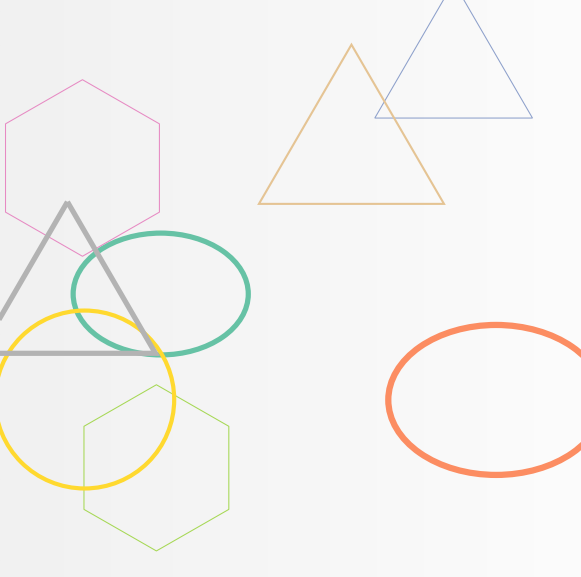[{"shape": "oval", "thickness": 2.5, "radius": 0.75, "center": [0.277, 0.49]}, {"shape": "oval", "thickness": 3, "radius": 0.93, "center": [0.854, 0.307]}, {"shape": "triangle", "thickness": 0.5, "radius": 0.78, "center": [0.78, 0.873]}, {"shape": "hexagon", "thickness": 0.5, "radius": 0.76, "center": [0.142, 0.708]}, {"shape": "hexagon", "thickness": 0.5, "radius": 0.72, "center": [0.269, 0.189]}, {"shape": "circle", "thickness": 2, "radius": 0.77, "center": [0.146, 0.307]}, {"shape": "triangle", "thickness": 1, "radius": 0.92, "center": [0.605, 0.738]}, {"shape": "triangle", "thickness": 2.5, "radius": 0.87, "center": [0.116, 0.475]}]